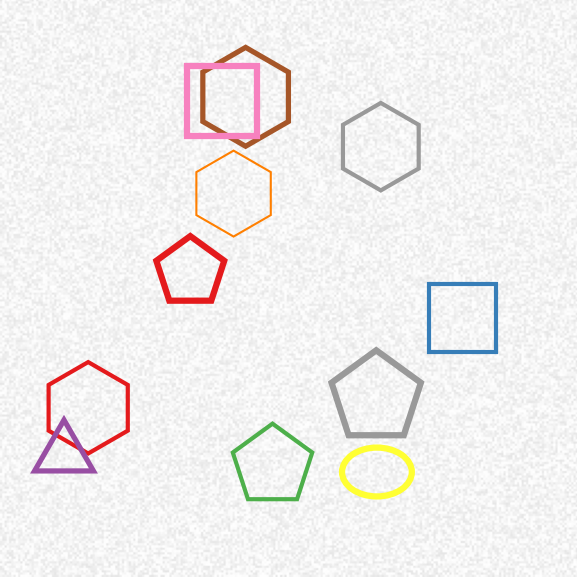[{"shape": "pentagon", "thickness": 3, "radius": 0.31, "center": [0.33, 0.528]}, {"shape": "hexagon", "thickness": 2, "radius": 0.4, "center": [0.153, 0.293]}, {"shape": "square", "thickness": 2, "radius": 0.29, "center": [0.801, 0.448]}, {"shape": "pentagon", "thickness": 2, "radius": 0.36, "center": [0.472, 0.193]}, {"shape": "triangle", "thickness": 2.5, "radius": 0.29, "center": [0.111, 0.213]}, {"shape": "hexagon", "thickness": 1, "radius": 0.37, "center": [0.404, 0.664]}, {"shape": "oval", "thickness": 3, "radius": 0.3, "center": [0.653, 0.182]}, {"shape": "hexagon", "thickness": 2.5, "radius": 0.43, "center": [0.425, 0.831]}, {"shape": "square", "thickness": 3, "radius": 0.3, "center": [0.385, 0.824]}, {"shape": "hexagon", "thickness": 2, "radius": 0.38, "center": [0.659, 0.745]}, {"shape": "pentagon", "thickness": 3, "radius": 0.41, "center": [0.651, 0.311]}]